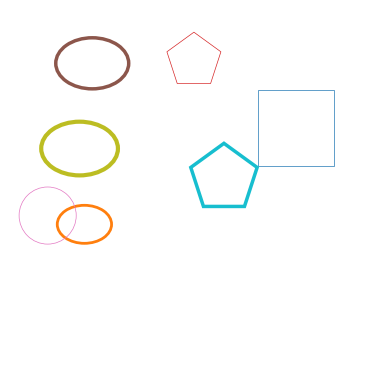[{"shape": "square", "thickness": 0.5, "radius": 0.49, "center": [0.77, 0.668]}, {"shape": "oval", "thickness": 2, "radius": 0.35, "center": [0.219, 0.417]}, {"shape": "pentagon", "thickness": 0.5, "radius": 0.37, "center": [0.504, 0.843]}, {"shape": "oval", "thickness": 2.5, "radius": 0.47, "center": [0.24, 0.836]}, {"shape": "circle", "thickness": 0.5, "radius": 0.37, "center": [0.124, 0.44]}, {"shape": "oval", "thickness": 3, "radius": 0.5, "center": [0.207, 0.614]}, {"shape": "pentagon", "thickness": 2.5, "radius": 0.45, "center": [0.582, 0.537]}]